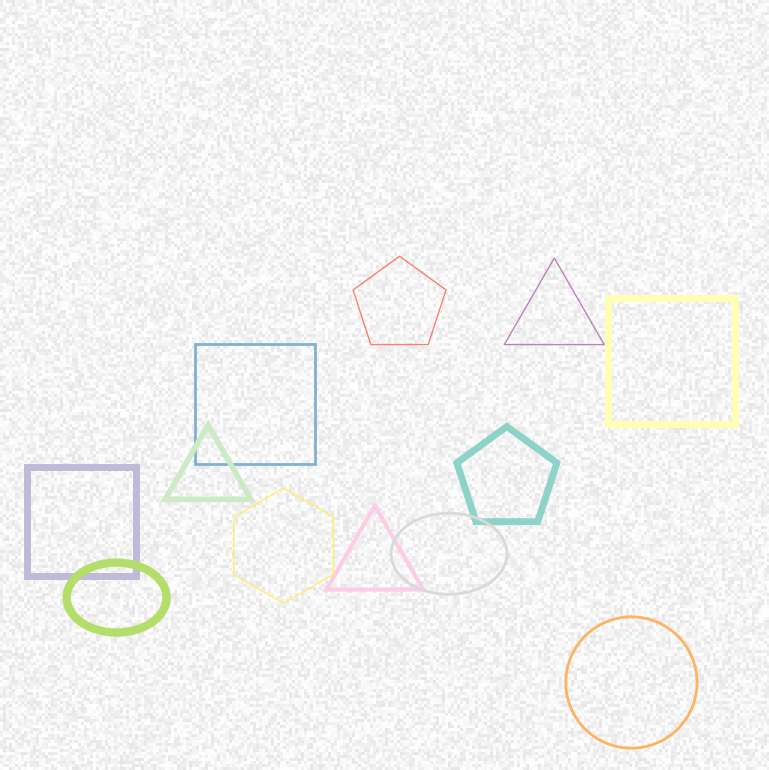[{"shape": "pentagon", "thickness": 2.5, "radius": 0.34, "center": [0.658, 0.378]}, {"shape": "square", "thickness": 2.5, "radius": 0.41, "center": [0.873, 0.531]}, {"shape": "square", "thickness": 2.5, "radius": 0.35, "center": [0.106, 0.323]}, {"shape": "pentagon", "thickness": 0.5, "radius": 0.32, "center": [0.519, 0.604]}, {"shape": "square", "thickness": 1, "radius": 0.39, "center": [0.331, 0.476]}, {"shape": "circle", "thickness": 1, "radius": 0.43, "center": [0.82, 0.114]}, {"shape": "oval", "thickness": 3, "radius": 0.32, "center": [0.151, 0.224]}, {"shape": "triangle", "thickness": 1.5, "radius": 0.36, "center": [0.487, 0.271]}, {"shape": "oval", "thickness": 1, "radius": 0.38, "center": [0.583, 0.281]}, {"shape": "triangle", "thickness": 0.5, "radius": 0.37, "center": [0.72, 0.59]}, {"shape": "triangle", "thickness": 2, "radius": 0.32, "center": [0.27, 0.384]}, {"shape": "hexagon", "thickness": 0.5, "radius": 0.37, "center": [0.368, 0.291]}]